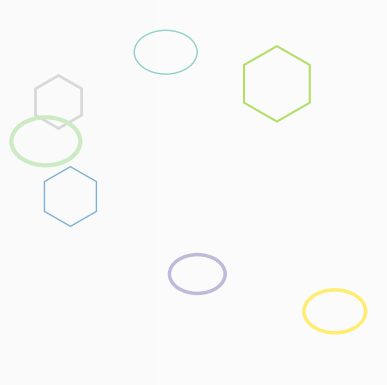[{"shape": "oval", "thickness": 1, "radius": 0.41, "center": [0.428, 0.864]}, {"shape": "oval", "thickness": 2.5, "radius": 0.36, "center": [0.509, 0.288]}, {"shape": "hexagon", "thickness": 1, "radius": 0.39, "center": [0.182, 0.49]}, {"shape": "hexagon", "thickness": 1.5, "radius": 0.49, "center": [0.715, 0.782]}, {"shape": "hexagon", "thickness": 2, "radius": 0.34, "center": [0.151, 0.735]}, {"shape": "oval", "thickness": 3, "radius": 0.44, "center": [0.118, 0.633]}, {"shape": "oval", "thickness": 2.5, "radius": 0.4, "center": [0.864, 0.191]}]